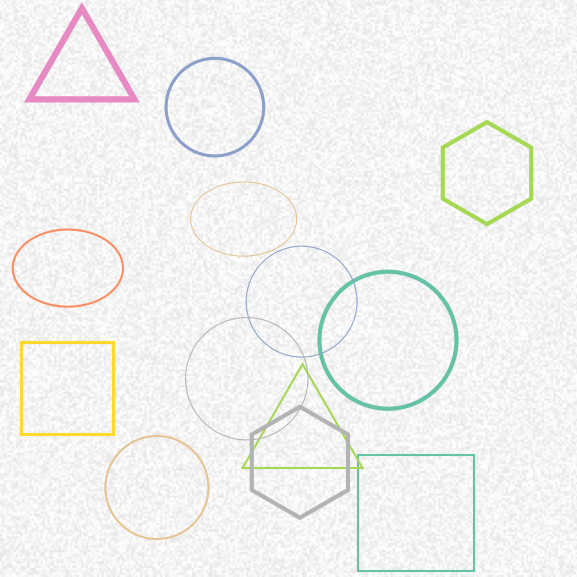[{"shape": "circle", "thickness": 2, "radius": 0.59, "center": [0.672, 0.41]}, {"shape": "square", "thickness": 1, "radius": 0.5, "center": [0.72, 0.111]}, {"shape": "oval", "thickness": 1, "radius": 0.48, "center": [0.118, 0.535]}, {"shape": "circle", "thickness": 1.5, "radius": 0.42, "center": [0.372, 0.814]}, {"shape": "circle", "thickness": 0.5, "radius": 0.48, "center": [0.522, 0.477]}, {"shape": "triangle", "thickness": 3, "radius": 0.53, "center": [0.142, 0.88]}, {"shape": "triangle", "thickness": 1, "radius": 0.6, "center": [0.524, 0.249]}, {"shape": "hexagon", "thickness": 2, "radius": 0.44, "center": [0.843, 0.699]}, {"shape": "square", "thickness": 1.5, "radius": 0.4, "center": [0.116, 0.327]}, {"shape": "oval", "thickness": 0.5, "radius": 0.46, "center": [0.422, 0.62]}, {"shape": "circle", "thickness": 1, "radius": 0.45, "center": [0.272, 0.155]}, {"shape": "hexagon", "thickness": 2, "radius": 0.48, "center": [0.519, 0.199]}, {"shape": "circle", "thickness": 0.5, "radius": 0.53, "center": [0.427, 0.343]}]